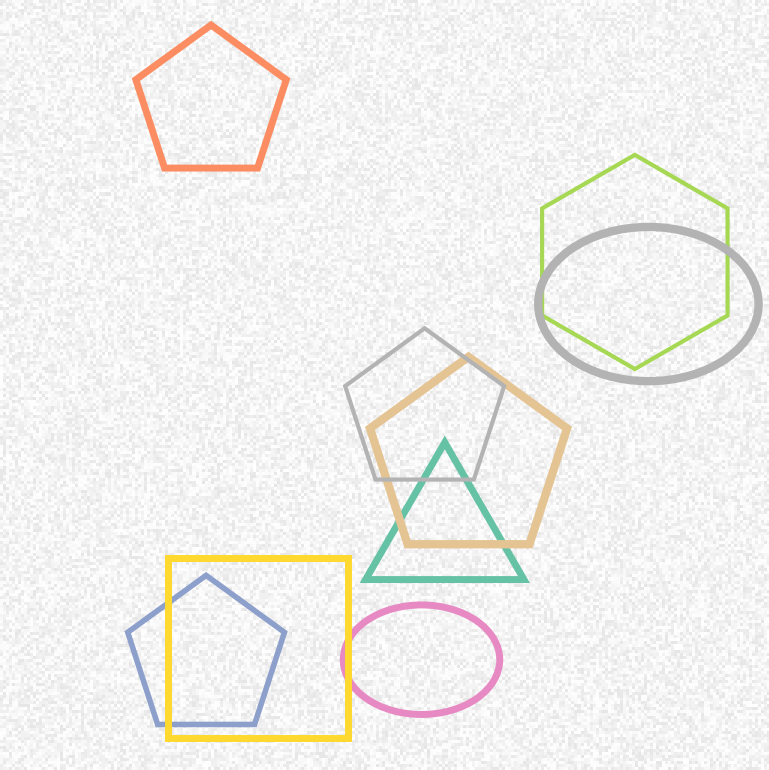[{"shape": "triangle", "thickness": 2.5, "radius": 0.59, "center": [0.578, 0.307]}, {"shape": "pentagon", "thickness": 2.5, "radius": 0.51, "center": [0.274, 0.865]}, {"shape": "pentagon", "thickness": 2, "radius": 0.54, "center": [0.268, 0.146]}, {"shape": "oval", "thickness": 2.5, "radius": 0.51, "center": [0.547, 0.143]}, {"shape": "hexagon", "thickness": 1.5, "radius": 0.7, "center": [0.824, 0.66]}, {"shape": "square", "thickness": 2.5, "radius": 0.58, "center": [0.336, 0.158]}, {"shape": "pentagon", "thickness": 3, "radius": 0.67, "center": [0.608, 0.402]}, {"shape": "oval", "thickness": 3, "radius": 0.72, "center": [0.842, 0.605]}, {"shape": "pentagon", "thickness": 1.5, "radius": 0.54, "center": [0.552, 0.465]}]